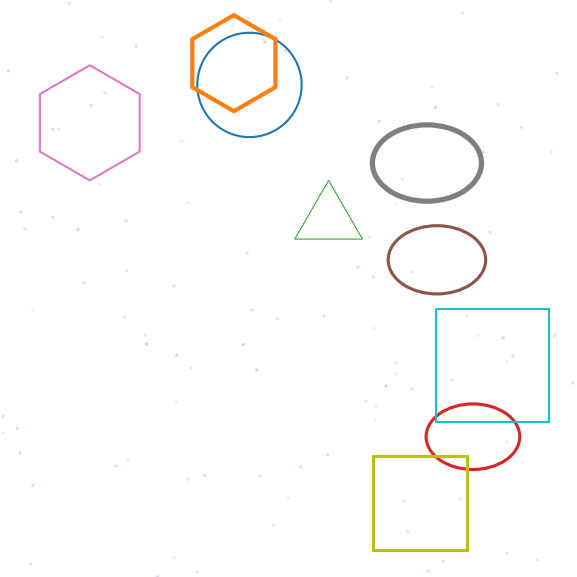[{"shape": "circle", "thickness": 1, "radius": 0.45, "center": [0.432, 0.852]}, {"shape": "hexagon", "thickness": 2, "radius": 0.42, "center": [0.405, 0.89]}, {"shape": "triangle", "thickness": 0.5, "radius": 0.34, "center": [0.569, 0.619]}, {"shape": "oval", "thickness": 1.5, "radius": 0.41, "center": [0.819, 0.243]}, {"shape": "oval", "thickness": 1.5, "radius": 0.42, "center": [0.757, 0.549]}, {"shape": "hexagon", "thickness": 1, "radius": 0.5, "center": [0.155, 0.786]}, {"shape": "oval", "thickness": 2.5, "radius": 0.47, "center": [0.739, 0.717]}, {"shape": "square", "thickness": 1.5, "radius": 0.41, "center": [0.727, 0.128]}, {"shape": "square", "thickness": 1, "radius": 0.49, "center": [0.853, 0.367]}]